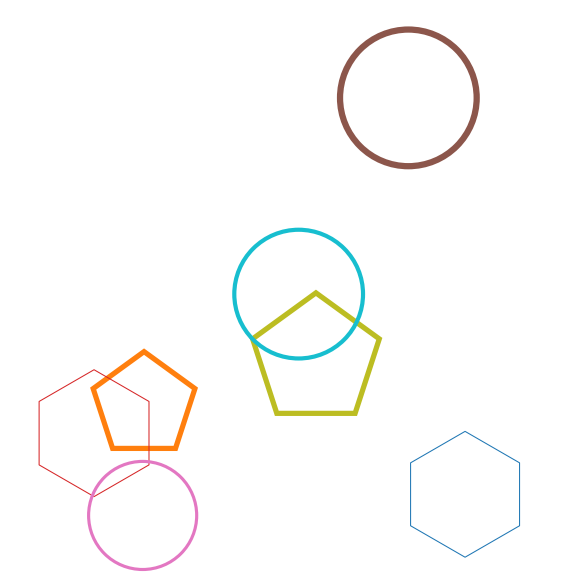[{"shape": "hexagon", "thickness": 0.5, "radius": 0.54, "center": [0.805, 0.143]}, {"shape": "pentagon", "thickness": 2.5, "radius": 0.46, "center": [0.249, 0.298]}, {"shape": "hexagon", "thickness": 0.5, "radius": 0.55, "center": [0.163, 0.249]}, {"shape": "circle", "thickness": 3, "radius": 0.59, "center": [0.707, 0.83]}, {"shape": "circle", "thickness": 1.5, "radius": 0.47, "center": [0.247, 0.107]}, {"shape": "pentagon", "thickness": 2.5, "radius": 0.58, "center": [0.547, 0.377]}, {"shape": "circle", "thickness": 2, "radius": 0.56, "center": [0.517, 0.49]}]